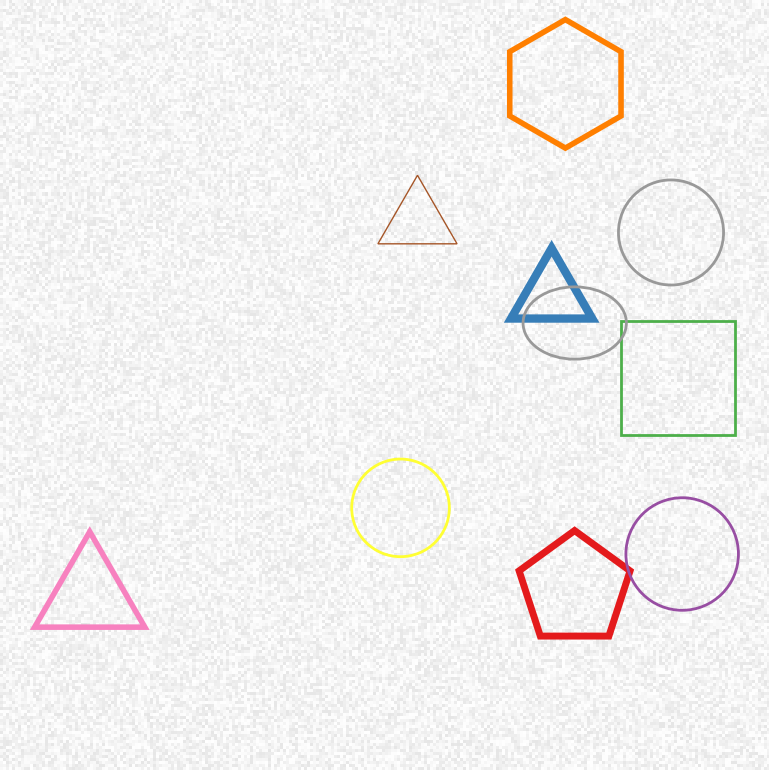[{"shape": "pentagon", "thickness": 2.5, "radius": 0.38, "center": [0.746, 0.235]}, {"shape": "triangle", "thickness": 3, "radius": 0.3, "center": [0.716, 0.617]}, {"shape": "square", "thickness": 1, "radius": 0.37, "center": [0.88, 0.509]}, {"shape": "circle", "thickness": 1, "radius": 0.37, "center": [0.886, 0.28]}, {"shape": "hexagon", "thickness": 2, "radius": 0.42, "center": [0.734, 0.891]}, {"shape": "circle", "thickness": 1, "radius": 0.32, "center": [0.52, 0.34]}, {"shape": "triangle", "thickness": 0.5, "radius": 0.3, "center": [0.542, 0.713]}, {"shape": "triangle", "thickness": 2, "radius": 0.41, "center": [0.117, 0.227]}, {"shape": "circle", "thickness": 1, "radius": 0.34, "center": [0.871, 0.698]}, {"shape": "oval", "thickness": 1, "radius": 0.34, "center": [0.746, 0.58]}]